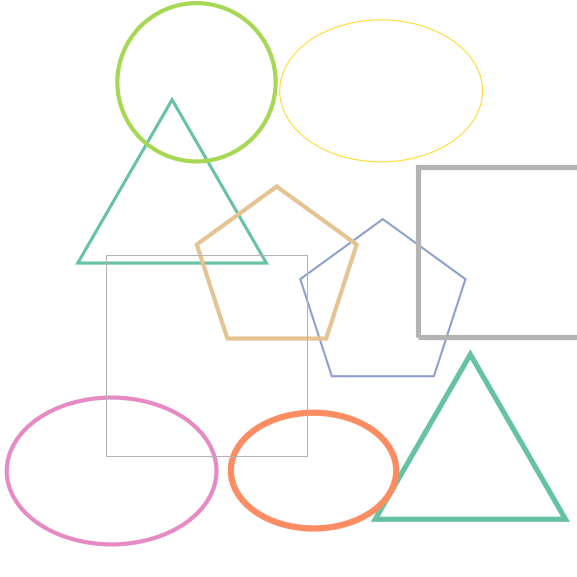[{"shape": "triangle", "thickness": 1.5, "radius": 0.94, "center": [0.298, 0.638]}, {"shape": "triangle", "thickness": 2.5, "radius": 0.95, "center": [0.814, 0.195]}, {"shape": "oval", "thickness": 3, "radius": 0.72, "center": [0.543, 0.184]}, {"shape": "pentagon", "thickness": 1, "radius": 0.75, "center": [0.663, 0.469]}, {"shape": "oval", "thickness": 2, "radius": 0.91, "center": [0.193, 0.184]}, {"shape": "circle", "thickness": 2, "radius": 0.69, "center": [0.34, 0.857]}, {"shape": "oval", "thickness": 0.5, "radius": 0.88, "center": [0.66, 0.842]}, {"shape": "pentagon", "thickness": 2, "radius": 0.73, "center": [0.479, 0.531]}, {"shape": "square", "thickness": 0.5, "radius": 0.87, "center": [0.358, 0.384]}, {"shape": "square", "thickness": 2.5, "radius": 0.74, "center": [0.872, 0.563]}]